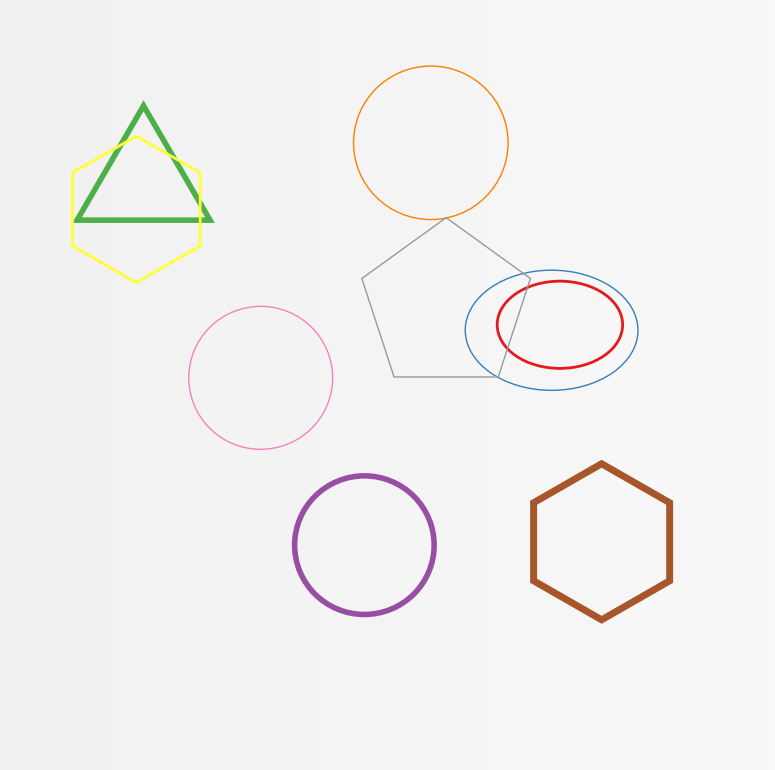[{"shape": "oval", "thickness": 1, "radius": 0.4, "center": [0.722, 0.578]}, {"shape": "oval", "thickness": 0.5, "radius": 0.56, "center": [0.712, 0.571]}, {"shape": "triangle", "thickness": 2, "radius": 0.5, "center": [0.185, 0.764]}, {"shape": "circle", "thickness": 2, "radius": 0.45, "center": [0.47, 0.292]}, {"shape": "circle", "thickness": 0.5, "radius": 0.5, "center": [0.556, 0.815]}, {"shape": "hexagon", "thickness": 1, "radius": 0.48, "center": [0.176, 0.728]}, {"shape": "hexagon", "thickness": 2.5, "radius": 0.51, "center": [0.776, 0.296]}, {"shape": "circle", "thickness": 0.5, "radius": 0.46, "center": [0.336, 0.509]}, {"shape": "pentagon", "thickness": 0.5, "radius": 0.57, "center": [0.576, 0.603]}]